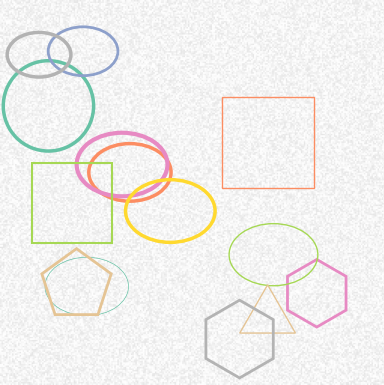[{"shape": "circle", "thickness": 2.5, "radius": 0.59, "center": [0.126, 0.725]}, {"shape": "oval", "thickness": 0.5, "radius": 0.54, "center": [0.225, 0.256]}, {"shape": "square", "thickness": 1, "radius": 0.6, "center": [0.696, 0.63]}, {"shape": "oval", "thickness": 2.5, "radius": 0.53, "center": [0.337, 0.552]}, {"shape": "oval", "thickness": 2, "radius": 0.45, "center": [0.216, 0.867]}, {"shape": "oval", "thickness": 3, "radius": 0.59, "center": [0.317, 0.573]}, {"shape": "hexagon", "thickness": 2, "radius": 0.44, "center": [0.823, 0.238]}, {"shape": "oval", "thickness": 1, "radius": 0.58, "center": [0.71, 0.338]}, {"shape": "square", "thickness": 1.5, "radius": 0.52, "center": [0.186, 0.472]}, {"shape": "oval", "thickness": 2.5, "radius": 0.58, "center": [0.442, 0.452]}, {"shape": "triangle", "thickness": 1, "radius": 0.42, "center": [0.695, 0.177]}, {"shape": "pentagon", "thickness": 2, "radius": 0.47, "center": [0.199, 0.259]}, {"shape": "oval", "thickness": 2.5, "radius": 0.41, "center": [0.101, 0.858]}, {"shape": "hexagon", "thickness": 2, "radius": 0.51, "center": [0.622, 0.119]}]